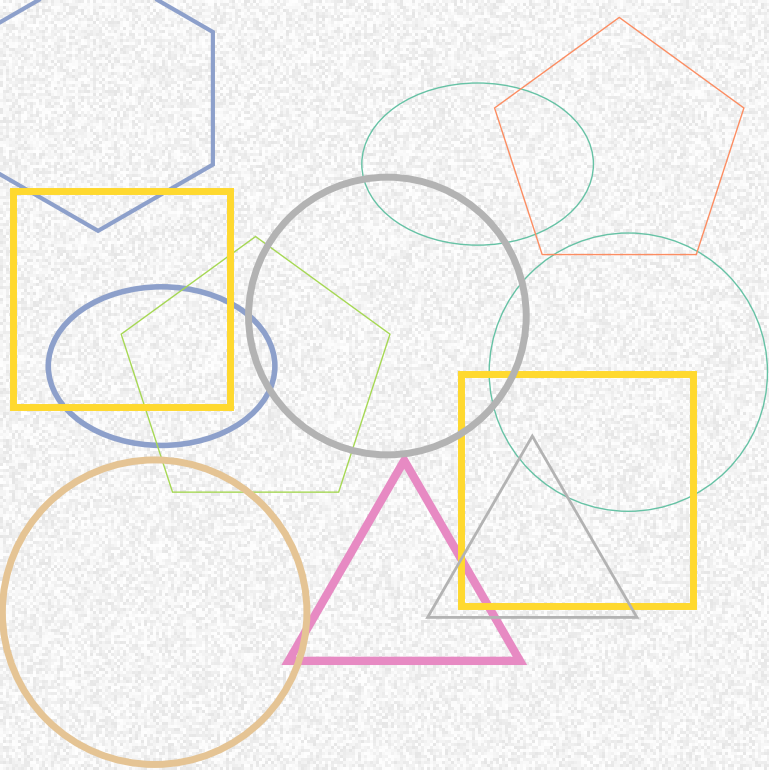[{"shape": "oval", "thickness": 0.5, "radius": 0.75, "center": [0.62, 0.787]}, {"shape": "circle", "thickness": 0.5, "radius": 0.9, "center": [0.816, 0.517]}, {"shape": "pentagon", "thickness": 0.5, "radius": 0.85, "center": [0.804, 0.807]}, {"shape": "hexagon", "thickness": 1.5, "radius": 0.86, "center": [0.127, 0.872]}, {"shape": "oval", "thickness": 2, "radius": 0.74, "center": [0.21, 0.525]}, {"shape": "triangle", "thickness": 3, "radius": 0.87, "center": [0.525, 0.228]}, {"shape": "pentagon", "thickness": 0.5, "radius": 0.92, "center": [0.332, 0.509]}, {"shape": "square", "thickness": 2.5, "radius": 0.7, "center": [0.158, 0.612]}, {"shape": "square", "thickness": 2.5, "radius": 0.75, "center": [0.75, 0.363]}, {"shape": "circle", "thickness": 2.5, "radius": 0.99, "center": [0.201, 0.205]}, {"shape": "circle", "thickness": 2.5, "radius": 0.9, "center": [0.503, 0.59]}, {"shape": "triangle", "thickness": 1, "radius": 0.78, "center": [0.691, 0.277]}]